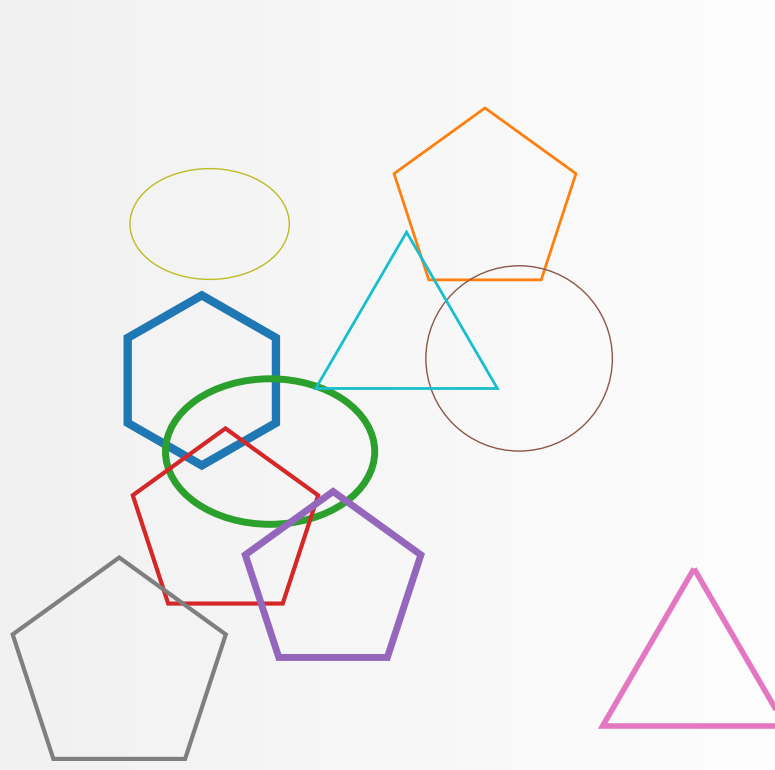[{"shape": "hexagon", "thickness": 3, "radius": 0.55, "center": [0.26, 0.506]}, {"shape": "pentagon", "thickness": 1, "radius": 0.62, "center": [0.626, 0.736]}, {"shape": "oval", "thickness": 2.5, "radius": 0.67, "center": [0.349, 0.414]}, {"shape": "pentagon", "thickness": 1.5, "radius": 0.63, "center": [0.291, 0.318]}, {"shape": "pentagon", "thickness": 2.5, "radius": 0.6, "center": [0.43, 0.243]}, {"shape": "circle", "thickness": 0.5, "radius": 0.6, "center": [0.67, 0.535]}, {"shape": "triangle", "thickness": 2, "radius": 0.68, "center": [0.896, 0.125]}, {"shape": "pentagon", "thickness": 1.5, "radius": 0.72, "center": [0.154, 0.131]}, {"shape": "oval", "thickness": 0.5, "radius": 0.51, "center": [0.27, 0.709]}, {"shape": "triangle", "thickness": 1, "radius": 0.68, "center": [0.525, 0.563]}]